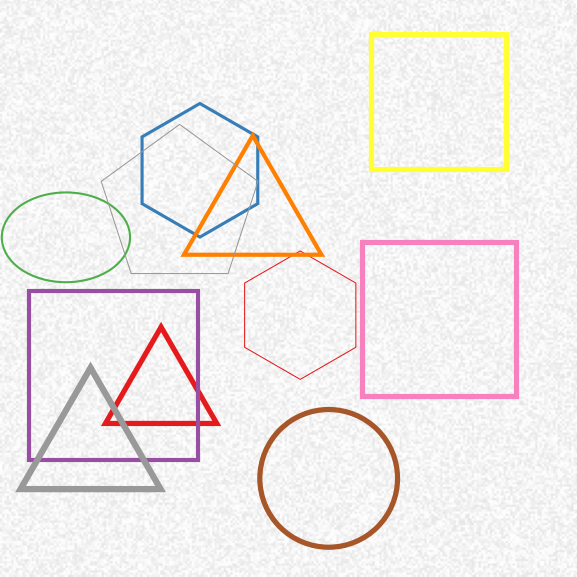[{"shape": "triangle", "thickness": 2.5, "radius": 0.56, "center": [0.279, 0.322]}, {"shape": "hexagon", "thickness": 0.5, "radius": 0.56, "center": [0.52, 0.453]}, {"shape": "hexagon", "thickness": 1.5, "radius": 0.58, "center": [0.346, 0.704]}, {"shape": "oval", "thickness": 1, "radius": 0.56, "center": [0.114, 0.588]}, {"shape": "square", "thickness": 2, "radius": 0.73, "center": [0.197, 0.349]}, {"shape": "triangle", "thickness": 2, "radius": 0.69, "center": [0.438, 0.627]}, {"shape": "square", "thickness": 2.5, "radius": 0.58, "center": [0.759, 0.823]}, {"shape": "circle", "thickness": 2.5, "radius": 0.6, "center": [0.569, 0.171]}, {"shape": "square", "thickness": 2.5, "radius": 0.67, "center": [0.76, 0.446]}, {"shape": "pentagon", "thickness": 0.5, "radius": 0.71, "center": [0.311, 0.641]}, {"shape": "triangle", "thickness": 3, "radius": 0.7, "center": [0.157, 0.222]}]